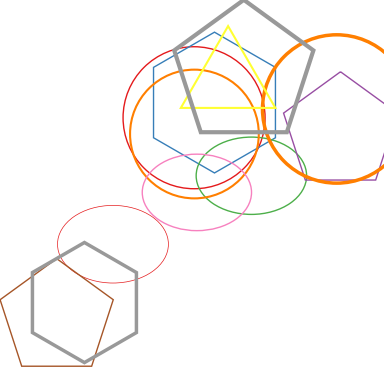[{"shape": "circle", "thickness": 1, "radius": 0.92, "center": [0.504, 0.694]}, {"shape": "oval", "thickness": 0.5, "radius": 0.72, "center": [0.293, 0.366]}, {"shape": "hexagon", "thickness": 1, "radius": 0.91, "center": [0.557, 0.734]}, {"shape": "oval", "thickness": 1, "radius": 0.72, "center": [0.653, 0.544]}, {"shape": "pentagon", "thickness": 1, "radius": 0.78, "center": [0.884, 0.658]}, {"shape": "circle", "thickness": 2.5, "radius": 0.96, "center": [0.874, 0.717]}, {"shape": "circle", "thickness": 1.5, "radius": 0.84, "center": [0.505, 0.652]}, {"shape": "triangle", "thickness": 1.5, "radius": 0.71, "center": [0.592, 0.791]}, {"shape": "pentagon", "thickness": 1, "radius": 0.77, "center": [0.147, 0.174]}, {"shape": "oval", "thickness": 1, "radius": 0.71, "center": [0.511, 0.5]}, {"shape": "hexagon", "thickness": 2.5, "radius": 0.78, "center": [0.219, 0.214]}, {"shape": "pentagon", "thickness": 3, "radius": 0.95, "center": [0.633, 0.81]}]